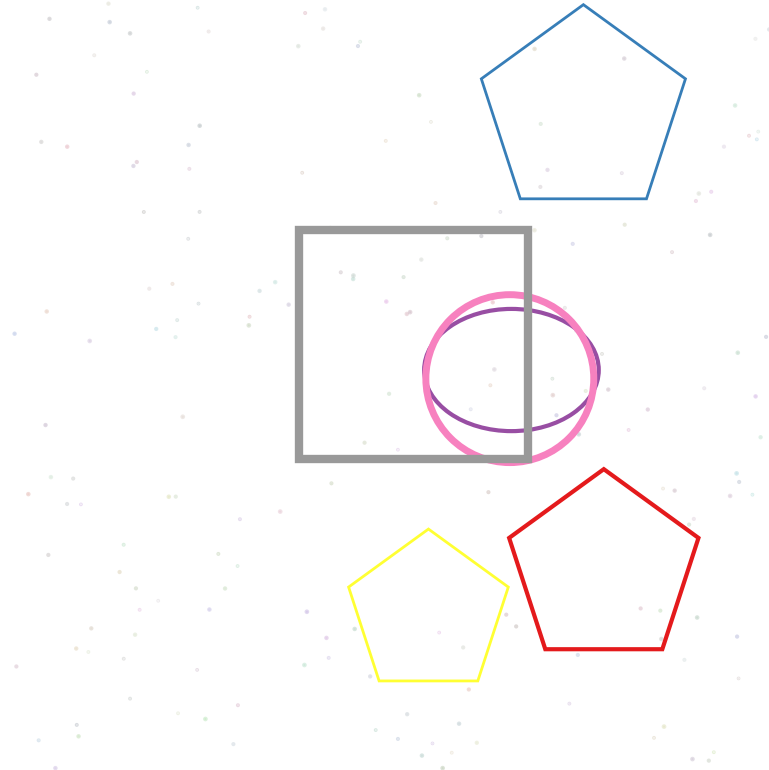[{"shape": "pentagon", "thickness": 1.5, "radius": 0.65, "center": [0.784, 0.261]}, {"shape": "pentagon", "thickness": 1, "radius": 0.7, "center": [0.758, 0.855]}, {"shape": "oval", "thickness": 1.5, "radius": 0.57, "center": [0.664, 0.519]}, {"shape": "pentagon", "thickness": 1, "radius": 0.55, "center": [0.556, 0.204]}, {"shape": "circle", "thickness": 2.5, "radius": 0.55, "center": [0.662, 0.508]}, {"shape": "square", "thickness": 3, "radius": 0.74, "center": [0.537, 0.552]}]